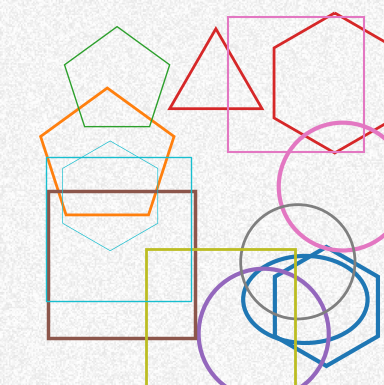[{"shape": "hexagon", "thickness": 3, "radius": 0.77, "center": [0.848, 0.204]}, {"shape": "oval", "thickness": 3, "radius": 0.81, "center": [0.793, 0.222]}, {"shape": "pentagon", "thickness": 2, "radius": 0.91, "center": [0.279, 0.589]}, {"shape": "pentagon", "thickness": 1, "radius": 0.72, "center": [0.304, 0.787]}, {"shape": "triangle", "thickness": 2, "radius": 0.69, "center": [0.561, 0.787]}, {"shape": "hexagon", "thickness": 2, "radius": 0.91, "center": [0.869, 0.785]}, {"shape": "circle", "thickness": 3, "radius": 0.84, "center": [0.685, 0.133]}, {"shape": "square", "thickness": 2.5, "radius": 0.96, "center": [0.315, 0.314]}, {"shape": "square", "thickness": 1.5, "radius": 0.88, "center": [0.769, 0.781]}, {"shape": "circle", "thickness": 3, "radius": 0.83, "center": [0.89, 0.515]}, {"shape": "circle", "thickness": 2, "radius": 0.74, "center": [0.774, 0.32]}, {"shape": "square", "thickness": 2, "radius": 0.97, "center": [0.573, 0.159]}, {"shape": "hexagon", "thickness": 0.5, "radius": 0.71, "center": [0.286, 0.491]}, {"shape": "square", "thickness": 1, "radius": 0.94, "center": [0.307, 0.405]}]